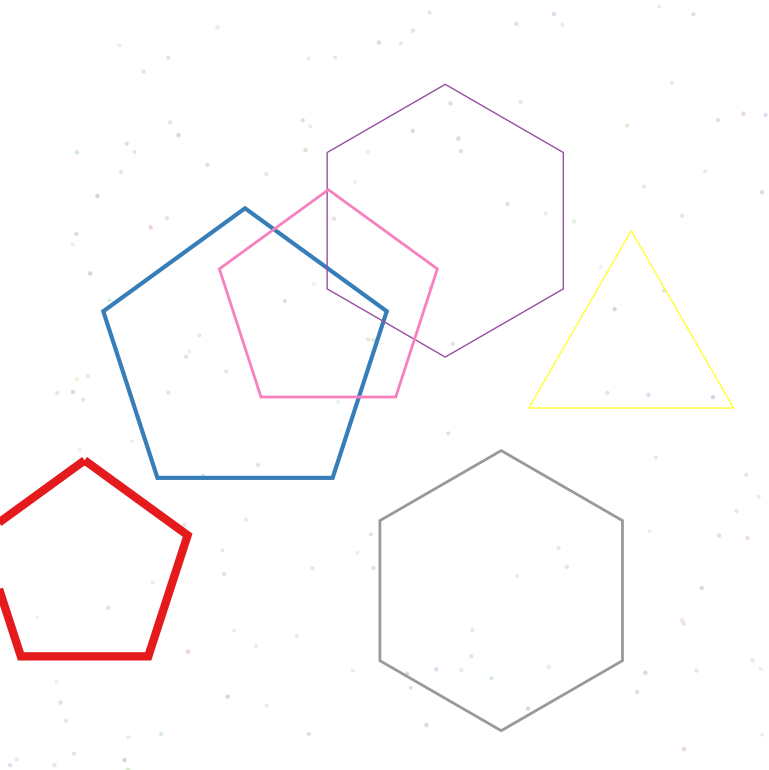[{"shape": "pentagon", "thickness": 3, "radius": 0.7, "center": [0.11, 0.261]}, {"shape": "pentagon", "thickness": 1.5, "radius": 0.97, "center": [0.318, 0.536]}, {"shape": "hexagon", "thickness": 0.5, "radius": 0.89, "center": [0.578, 0.713]}, {"shape": "triangle", "thickness": 0.5, "radius": 0.77, "center": [0.82, 0.547]}, {"shape": "pentagon", "thickness": 1, "radius": 0.74, "center": [0.426, 0.605]}, {"shape": "hexagon", "thickness": 1, "radius": 0.91, "center": [0.651, 0.233]}]